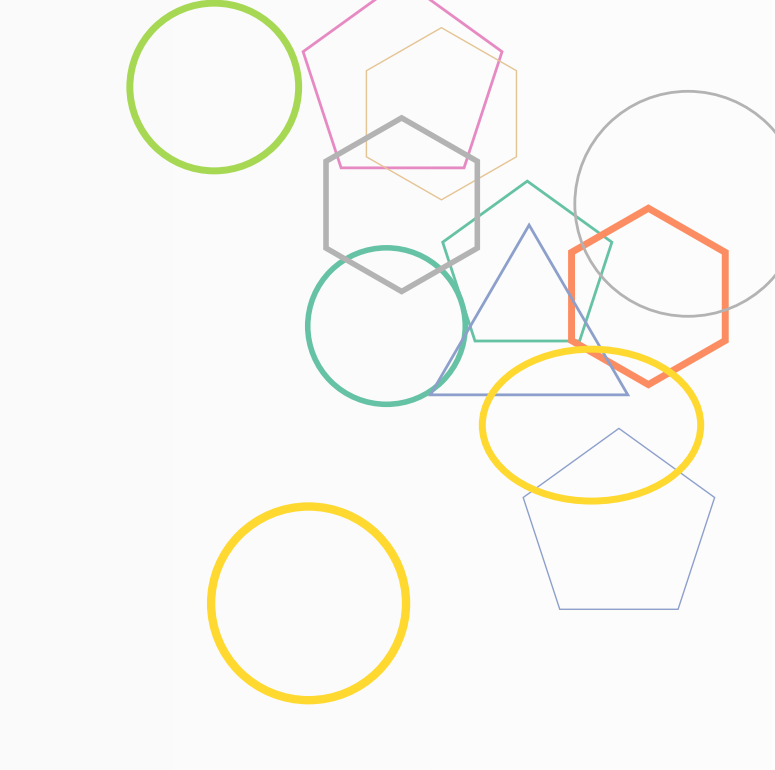[{"shape": "pentagon", "thickness": 1, "radius": 0.57, "center": [0.68, 0.65]}, {"shape": "circle", "thickness": 2, "radius": 0.51, "center": [0.499, 0.577]}, {"shape": "hexagon", "thickness": 2.5, "radius": 0.57, "center": [0.837, 0.615]}, {"shape": "triangle", "thickness": 1, "radius": 0.74, "center": [0.683, 0.561]}, {"shape": "pentagon", "thickness": 0.5, "radius": 0.65, "center": [0.799, 0.314]}, {"shape": "pentagon", "thickness": 1, "radius": 0.67, "center": [0.519, 0.891]}, {"shape": "circle", "thickness": 2.5, "radius": 0.54, "center": [0.276, 0.887]}, {"shape": "oval", "thickness": 2.5, "radius": 0.7, "center": [0.763, 0.448]}, {"shape": "circle", "thickness": 3, "radius": 0.63, "center": [0.398, 0.216]}, {"shape": "hexagon", "thickness": 0.5, "radius": 0.56, "center": [0.57, 0.852]}, {"shape": "hexagon", "thickness": 2, "radius": 0.56, "center": [0.518, 0.734]}, {"shape": "circle", "thickness": 1, "radius": 0.73, "center": [0.888, 0.735]}]